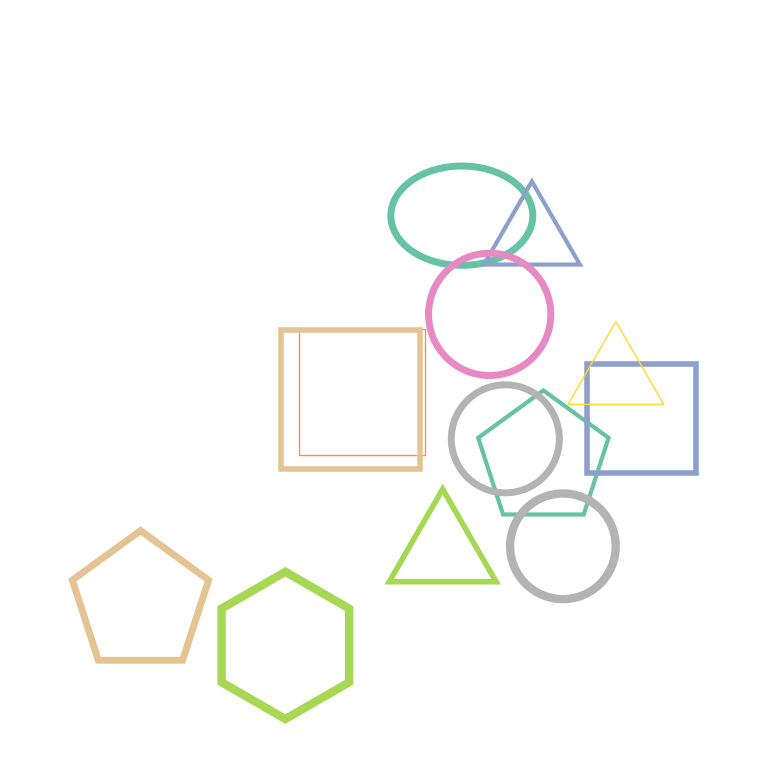[{"shape": "pentagon", "thickness": 1.5, "radius": 0.45, "center": [0.706, 0.404]}, {"shape": "oval", "thickness": 2.5, "radius": 0.46, "center": [0.6, 0.72]}, {"shape": "square", "thickness": 0.5, "radius": 0.41, "center": [0.47, 0.491]}, {"shape": "triangle", "thickness": 1.5, "radius": 0.36, "center": [0.691, 0.692]}, {"shape": "square", "thickness": 2, "radius": 0.35, "center": [0.833, 0.456]}, {"shape": "circle", "thickness": 2.5, "radius": 0.4, "center": [0.636, 0.592]}, {"shape": "triangle", "thickness": 2, "radius": 0.4, "center": [0.575, 0.285]}, {"shape": "hexagon", "thickness": 3, "radius": 0.48, "center": [0.371, 0.162]}, {"shape": "triangle", "thickness": 0.5, "radius": 0.36, "center": [0.8, 0.511]}, {"shape": "square", "thickness": 2, "radius": 0.45, "center": [0.455, 0.481]}, {"shape": "pentagon", "thickness": 2.5, "radius": 0.47, "center": [0.182, 0.218]}, {"shape": "circle", "thickness": 2.5, "radius": 0.35, "center": [0.656, 0.43]}, {"shape": "circle", "thickness": 3, "radius": 0.34, "center": [0.731, 0.291]}]